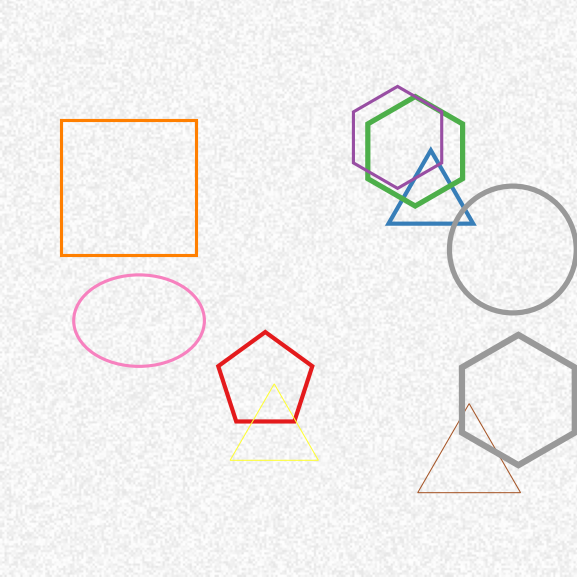[{"shape": "pentagon", "thickness": 2, "radius": 0.43, "center": [0.459, 0.339]}, {"shape": "triangle", "thickness": 2, "radius": 0.42, "center": [0.746, 0.654]}, {"shape": "hexagon", "thickness": 2.5, "radius": 0.47, "center": [0.719, 0.737]}, {"shape": "hexagon", "thickness": 1.5, "radius": 0.44, "center": [0.688, 0.761]}, {"shape": "square", "thickness": 1.5, "radius": 0.58, "center": [0.222, 0.674]}, {"shape": "triangle", "thickness": 0.5, "radius": 0.44, "center": [0.475, 0.246]}, {"shape": "triangle", "thickness": 0.5, "radius": 0.51, "center": [0.812, 0.197]}, {"shape": "oval", "thickness": 1.5, "radius": 0.57, "center": [0.241, 0.444]}, {"shape": "circle", "thickness": 2.5, "radius": 0.55, "center": [0.888, 0.567]}, {"shape": "hexagon", "thickness": 3, "radius": 0.56, "center": [0.898, 0.306]}]